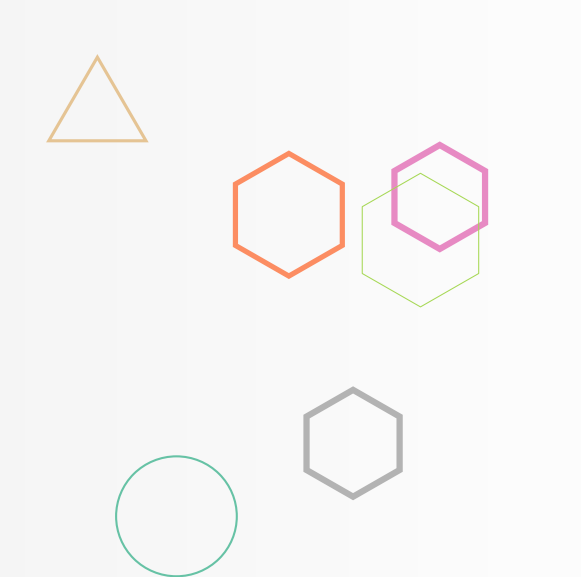[{"shape": "circle", "thickness": 1, "radius": 0.52, "center": [0.304, 0.105]}, {"shape": "hexagon", "thickness": 2.5, "radius": 0.53, "center": [0.497, 0.627]}, {"shape": "hexagon", "thickness": 3, "radius": 0.45, "center": [0.757, 0.658]}, {"shape": "hexagon", "thickness": 0.5, "radius": 0.58, "center": [0.723, 0.583]}, {"shape": "triangle", "thickness": 1.5, "radius": 0.48, "center": [0.168, 0.804]}, {"shape": "hexagon", "thickness": 3, "radius": 0.46, "center": [0.607, 0.232]}]